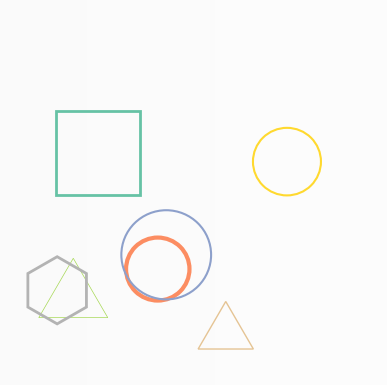[{"shape": "square", "thickness": 2, "radius": 0.54, "center": [0.252, 0.603]}, {"shape": "circle", "thickness": 3, "radius": 0.41, "center": [0.407, 0.301]}, {"shape": "circle", "thickness": 1.5, "radius": 0.58, "center": [0.429, 0.338]}, {"shape": "triangle", "thickness": 0.5, "radius": 0.51, "center": [0.189, 0.226]}, {"shape": "circle", "thickness": 1.5, "radius": 0.44, "center": [0.741, 0.58]}, {"shape": "triangle", "thickness": 1, "radius": 0.41, "center": [0.583, 0.135]}, {"shape": "hexagon", "thickness": 2, "radius": 0.44, "center": [0.147, 0.246]}]